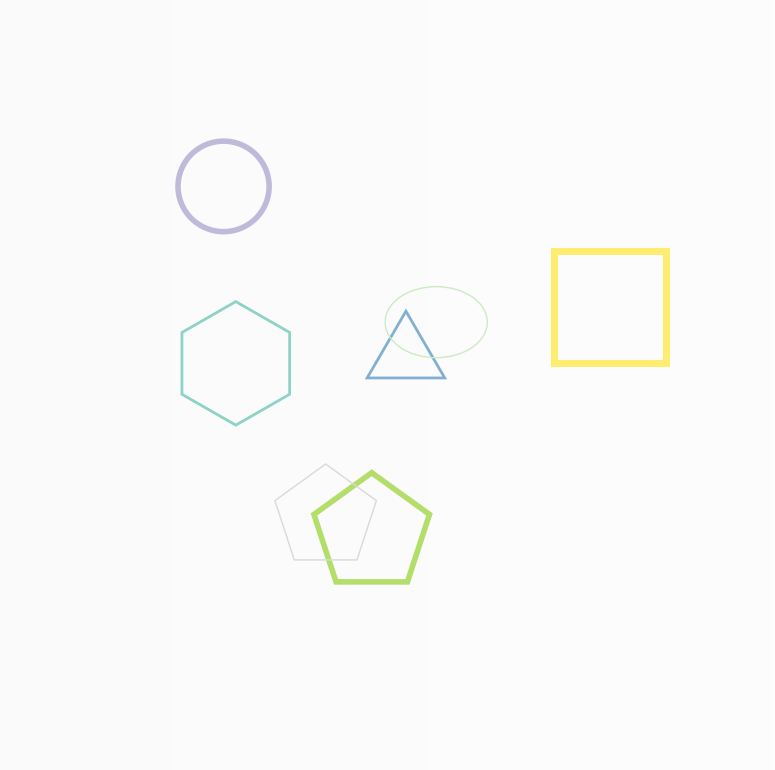[{"shape": "hexagon", "thickness": 1, "radius": 0.4, "center": [0.304, 0.528]}, {"shape": "circle", "thickness": 2, "radius": 0.29, "center": [0.288, 0.758]}, {"shape": "triangle", "thickness": 1, "radius": 0.29, "center": [0.524, 0.538]}, {"shape": "pentagon", "thickness": 2, "radius": 0.39, "center": [0.48, 0.308]}, {"shape": "pentagon", "thickness": 0.5, "radius": 0.34, "center": [0.42, 0.329]}, {"shape": "oval", "thickness": 0.5, "radius": 0.33, "center": [0.563, 0.582]}, {"shape": "square", "thickness": 2.5, "radius": 0.36, "center": [0.787, 0.601]}]